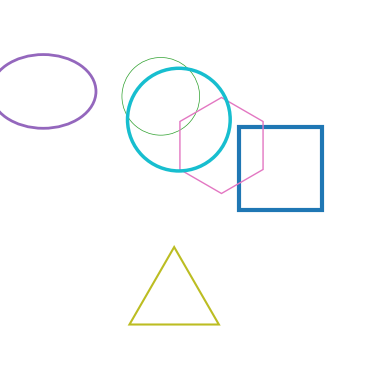[{"shape": "square", "thickness": 3, "radius": 0.54, "center": [0.728, 0.563]}, {"shape": "circle", "thickness": 0.5, "radius": 0.5, "center": [0.418, 0.75]}, {"shape": "oval", "thickness": 2, "radius": 0.68, "center": [0.112, 0.763]}, {"shape": "hexagon", "thickness": 1, "radius": 0.62, "center": [0.575, 0.622]}, {"shape": "triangle", "thickness": 1.5, "radius": 0.67, "center": [0.452, 0.224]}, {"shape": "circle", "thickness": 2.5, "radius": 0.67, "center": [0.465, 0.689]}]